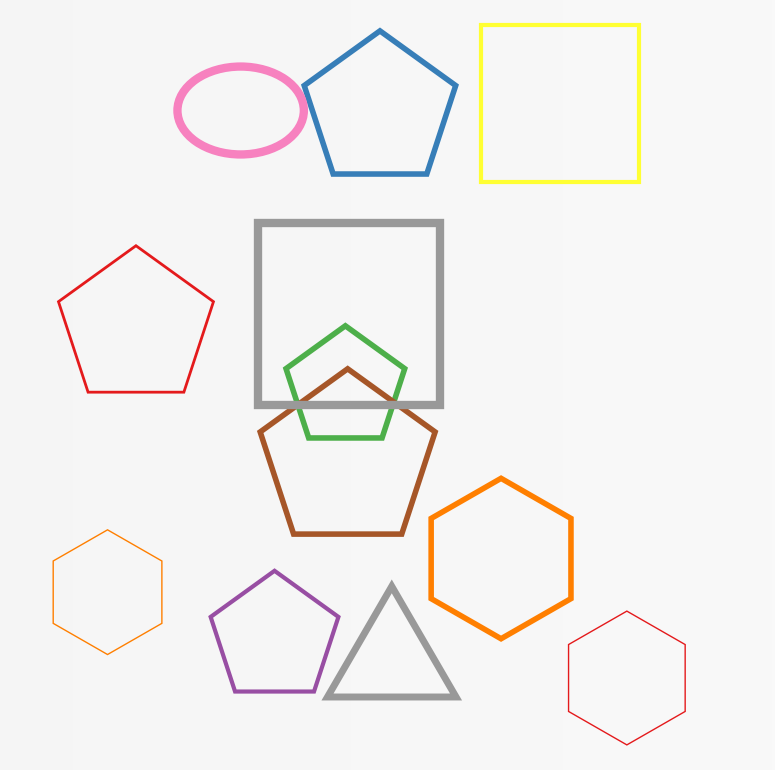[{"shape": "pentagon", "thickness": 1, "radius": 0.53, "center": [0.175, 0.576]}, {"shape": "hexagon", "thickness": 0.5, "radius": 0.43, "center": [0.809, 0.119]}, {"shape": "pentagon", "thickness": 2, "radius": 0.51, "center": [0.49, 0.857]}, {"shape": "pentagon", "thickness": 2, "radius": 0.4, "center": [0.446, 0.496]}, {"shape": "pentagon", "thickness": 1.5, "radius": 0.43, "center": [0.354, 0.172]}, {"shape": "hexagon", "thickness": 0.5, "radius": 0.4, "center": [0.139, 0.231]}, {"shape": "hexagon", "thickness": 2, "radius": 0.52, "center": [0.647, 0.275]}, {"shape": "square", "thickness": 1.5, "radius": 0.51, "center": [0.723, 0.866]}, {"shape": "pentagon", "thickness": 2, "radius": 0.59, "center": [0.449, 0.402]}, {"shape": "oval", "thickness": 3, "radius": 0.41, "center": [0.311, 0.856]}, {"shape": "triangle", "thickness": 2.5, "radius": 0.48, "center": [0.505, 0.143]}, {"shape": "square", "thickness": 3, "radius": 0.59, "center": [0.45, 0.592]}]